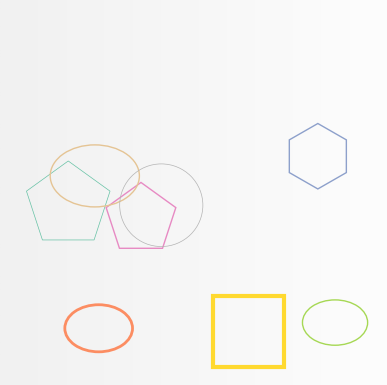[{"shape": "pentagon", "thickness": 0.5, "radius": 0.57, "center": [0.176, 0.468]}, {"shape": "oval", "thickness": 2, "radius": 0.44, "center": [0.255, 0.147]}, {"shape": "hexagon", "thickness": 1, "radius": 0.42, "center": [0.82, 0.594]}, {"shape": "pentagon", "thickness": 1, "radius": 0.47, "center": [0.364, 0.432]}, {"shape": "oval", "thickness": 1, "radius": 0.42, "center": [0.865, 0.162]}, {"shape": "square", "thickness": 3, "radius": 0.46, "center": [0.642, 0.138]}, {"shape": "oval", "thickness": 1, "radius": 0.58, "center": [0.245, 0.543]}, {"shape": "circle", "thickness": 0.5, "radius": 0.54, "center": [0.416, 0.467]}]